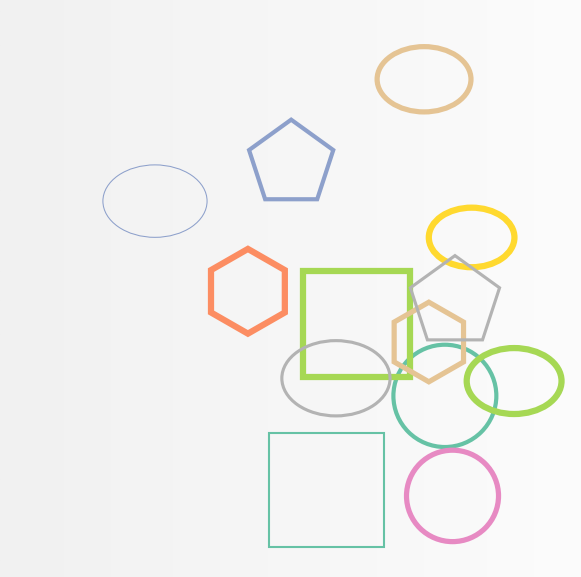[{"shape": "circle", "thickness": 2, "radius": 0.44, "center": [0.765, 0.314]}, {"shape": "square", "thickness": 1, "radius": 0.49, "center": [0.562, 0.151]}, {"shape": "hexagon", "thickness": 3, "radius": 0.37, "center": [0.427, 0.495]}, {"shape": "pentagon", "thickness": 2, "radius": 0.38, "center": [0.501, 0.716]}, {"shape": "oval", "thickness": 0.5, "radius": 0.45, "center": [0.267, 0.651]}, {"shape": "circle", "thickness": 2.5, "radius": 0.4, "center": [0.779, 0.14]}, {"shape": "oval", "thickness": 3, "radius": 0.41, "center": [0.885, 0.339]}, {"shape": "square", "thickness": 3, "radius": 0.46, "center": [0.613, 0.438]}, {"shape": "oval", "thickness": 3, "radius": 0.37, "center": [0.811, 0.588]}, {"shape": "oval", "thickness": 2.5, "radius": 0.4, "center": [0.73, 0.862]}, {"shape": "hexagon", "thickness": 2.5, "radius": 0.34, "center": [0.738, 0.407]}, {"shape": "oval", "thickness": 1.5, "radius": 0.47, "center": [0.578, 0.344]}, {"shape": "pentagon", "thickness": 1.5, "radius": 0.4, "center": [0.783, 0.476]}]